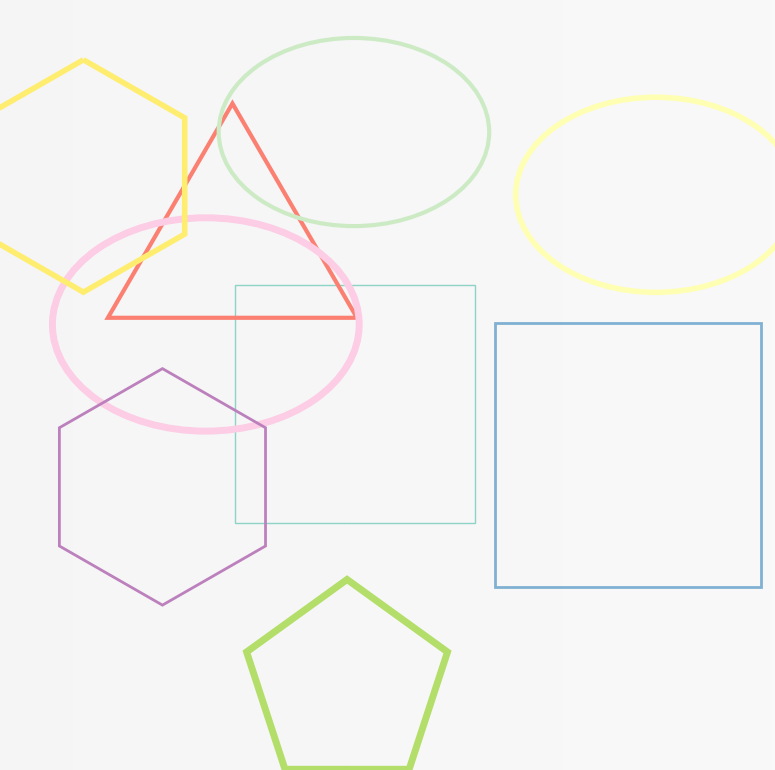[{"shape": "square", "thickness": 0.5, "radius": 0.77, "center": [0.458, 0.475]}, {"shape": "oval", "thickness": 2, "radius": 0.9, "center": [0.846, 0.747]}, {"shape": "triangle", "thickness": 1.5, "radius": 0.93, "center": [0.3, 0.68]}, {"shape": "square", "thickness": 1, "radius": 0.86, "center": [0.811, 0.409]}, {"shape": "pentagon", "thickness": 2.5, "radius": 0.68, "center": [0.448, 0.111]}, {"shape": "oval", "thickness": 2.5, "radius": 0.99, "center": [0.266, 0.579]}, {"shape": "hexagon", "thickness": 1, "radius": 0.77, "center": [0.21, 0.368]}, {"shape": "oval", "thickness": 1.5, "radius": 0.87, "center": [0.457, 0.829]}, {"shape": "hexagon", "thickness": 2, "radius": 0.75, "center": [0.108, 0.771]}]